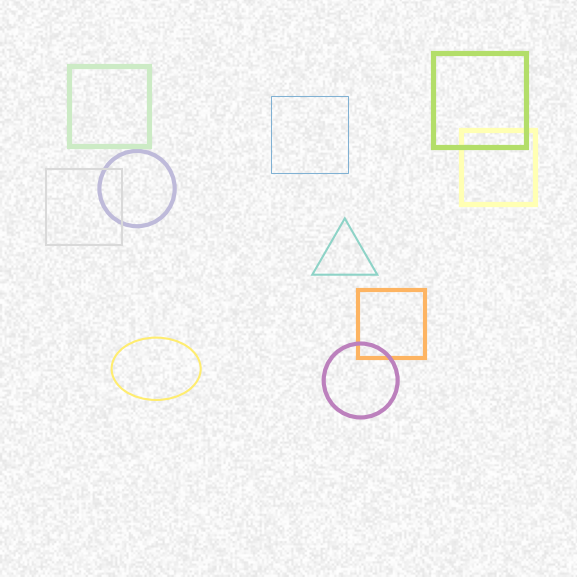[{"shape": "triangle", "thickness": 1, "radius": 0.32, "center": [0.597, 0.556]}, {"shape": "square", "thickness": 2.5, "radius": 0.32, "center": [0.863, 0.711]}, {"shape": "circle", "thickness": 2, "radius": 0.33, "center": [0.237, 0.673]}, {"shape": "square", "thickness": 0.5, "radius": 0.33, "center": [0.537, 0.767]}, {"shape": "square", "thickness": 2, "radius": 0.29, "center": [0.678, 0.438]}, {"shape": "square", "thickness": 2.5, "radius": 0.4, "center": [0.83, 0.826]}, {"shape": "square", "thickness": 1, "radius": 0.33, "center": [0.146, 0.641]}, {"shape": "circle", "thickness": 2, "radius": 0.32, "center": [0.625, 0.34]}, {"shape": "square", "thickness": 2.5, "radius": 0.35, "center": [0.189, 0.816]}, {"shape": "oval", "thickness": 1, "radius": 0.39, "center": [0.27, 0.361]}]